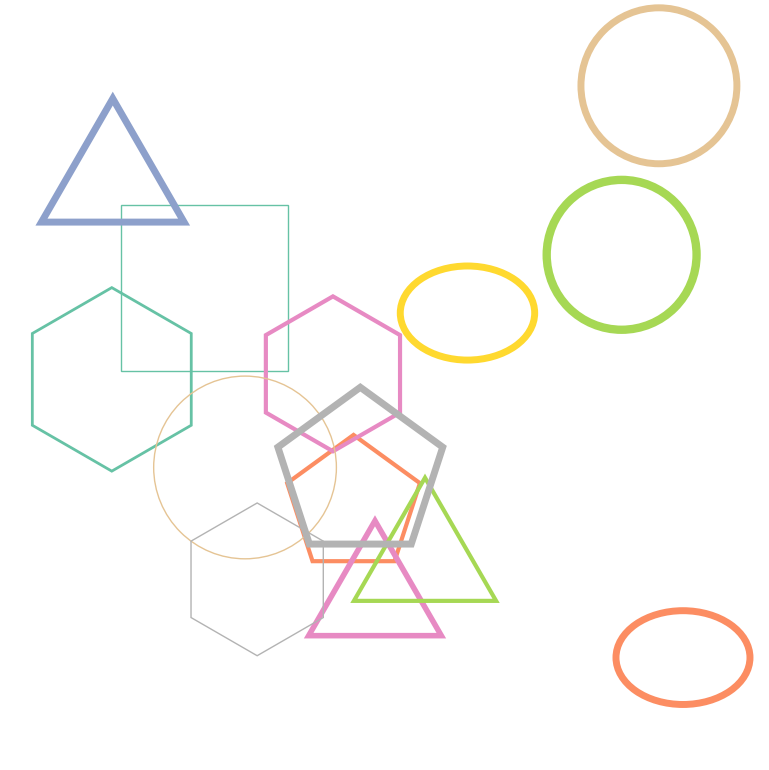[{"shape": "hexagon", "thickness": 1, "radius": 0.6, "center": [0.145, 0.507]}, {"shape": "square", "thickness": 0.5, "radius": 0.54, "center": [0.266, 0.626]}, {"shape": "pentagon", "thickness": 1.5, "radius": 0.45, "center": [0.459, 0.345]}, {"shape": "oval", "thickness": 2.5, "radius": 0.44, "center": [0.887, 0.146]}, {"shape": "triangle", "thickness": 2.5, "radius": 0.53, "center": [0.146, 0.765]}, {"shape": "hexagon", "thickness": 1.5, "radius": 0.5, "center": [0.432, 0.514]}, {"shape": "triangle", "thickness": 2, "radius": 0.5, "center": [0.487, 0.224]}, {"shape": "circle", "thickness": 3, "radius": 0.49, "center": [0.807, 0.669]}, {"shape": "triangle", "thickness": 1.5, "radius": 0.53, "center": [0.552, 0.273]}, {"shape": "oval", "thickness": 2.5, "radius": 0.44, "center": [0.607, 0.593]}, {"shape": "circle", "thickness": 2.5, "radius": 0.51, "center": [0.856, 0.889]}, {"shape": "circle", "thickness": 0.5, "radius": 0.59, "center": [0.318, 0.393]}, {"shape": "hexagon", "thickness": 0.5, "radius": 0.5, "center": [0.334, 0.248]}, {"shape": "pentagon", "thickness": 2.5, "radius": 0.56, "center": [0.468, 0.384]}]